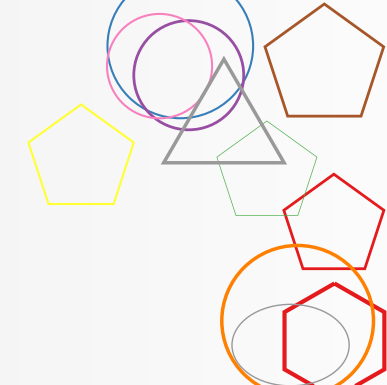[{"shape": "hexagon", "thickness": 3, "radius": 0.74, "center": [0.863, 0.115]}, {"shape": "pentagon", "thickness": 2, "radius": 0.68, "center": [0.862, 0.412]}, {"shape": "circle", "thickness": 1.5, "radius": 0.94, "center": [0.465, 0.881]}, {"shape": "pentagon", "thickness": 0.5, "radius": 0.68, "center": [0.689, 0.55]}, {"shape": "circle", "thickness": 2, "radius": 0.71, "center": [0.487, 0.805]}, {"shape": "circle", "thickness": 2.5, "radius": 0.98, "center": [0.768, 0.167]}, {"shape": "pentagon", "thickness": 1.5, "radius": 0.71, "center": [0.209, 0.586]}, {"shape": "pentagon", "thickness": 2, "radius": 0.81, "center": [0.837, 0.829]}, {"shape": "circle", "thickness": 1.5, "radius": 0.68, "center": [0.412, 0.828]}, {"shape": "oval", "thickness": 1, "radius": 0.76, "center": [0.75, 0.104]}, {"shape": "triangle", "thickness": 2.5, "radius": 0.9, "center": [0.578, 0.667]}]